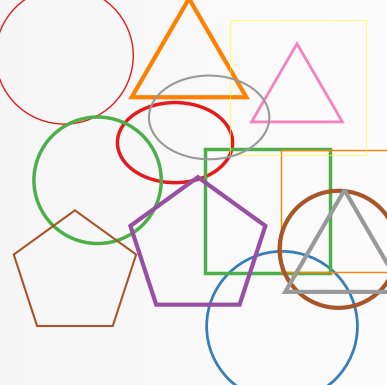[{"shape": "oval", "thickness": 2.5, "radius": 0.74, "center": [0.452, 0.63]}, {"shape": "circle", "thickness": 1, "radius": 0.89, "center": [0.166, 0.855]}, {"shape": "circle", "thickness": 2, "radius": 0.97, "center": [0.728, 0.153]}, {"shape": "circle", "thickness": 2.5, "radius": 0.82, "center": [0.252, 0.532]}, {"shape": "square", "thickness": 2.5, "radius": 0.8, "center": [0.691, 0.452]}, {"shape": "pentagon", "thickness": 3, "radius": 0.92, "center": [0.511, 0.357]}, {"shape": "triangle", "thickness": 3, "radius": 0.85, "center": [0.488, 0.833]}, {"shape": "square", "thickness": 1, "radius": 0.8, "center": [0.883, 0.452]}, {"shape": "square", "thickness": 0.5, "radius": 0.88, "center": [0.769, 0.773]}, {"shape": "pentagon", "thickness": 1.5, "radius": 0.83, "center": [0.193, 0.288]}, {"shape": "circle", "thickness": 3, "radius": 0.76, "center": [0.874, 0.352]}, {"shape": "triangle", "thickness": 2, "radius": 0.68, "center": [0.766, 0.751]}, {"shape": "oval", "thickness": 1.5, "radius": 0.78, "center": [0.54, 0.695]}, {"shape": "triangle", "thickness": 3, "radius": 0.88, "center": [0.889, 0.33]}]